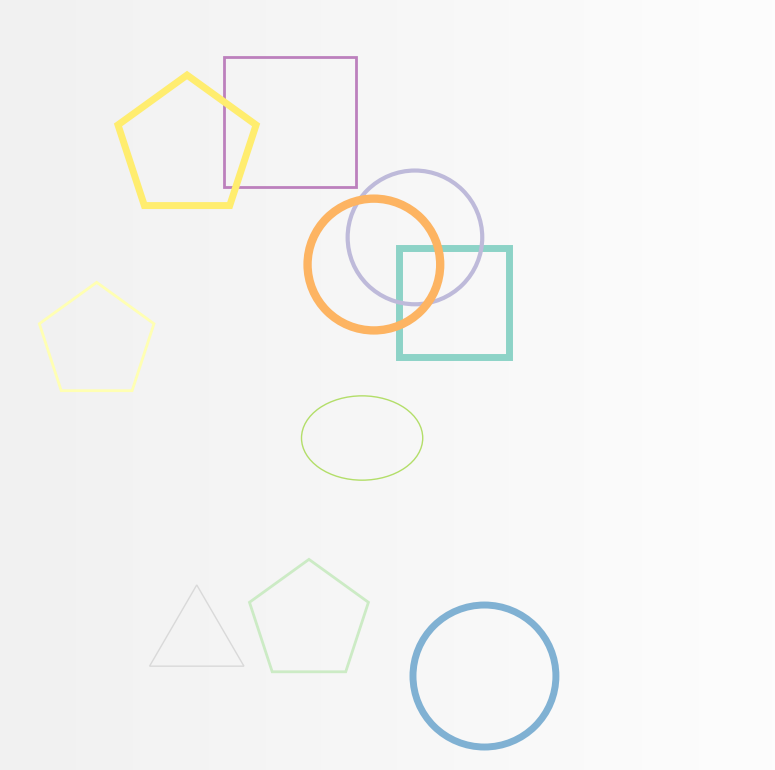[{"shape": "square", "thickness": 2.5, "radius": 0.36, "center": [0.585, 0.607]}, {"shape": "pentagon", "thickness": 1, "radius": 0.39, "center": [0.125, 0.556]}, {"shape": "circle", "thickness": 1.5, "radius": 0.43, "center": [0.535, 0.692]}, {"shape": "circle", "thickness": 2.5, "radius": 0.46, "center": [0.625, 0.122]}, {"shape": "circle", "thickness": 3, "radius": 0.43, "center": [0.482, 0.656]}, {"shape": "oval", "thickness": 0.5, "radius": 0.39, "center": [0.467, 0.431]}, {"shape": "triangle", "thickness": 0.5, "radius": 0.35, "center": [0.254, 0.17]}, {"shape": "square", "thickness": 1, "radius": 0.42, "center": [0.374, 0.842]}, {"shape": "pentagon", "thickness": 1, "radius": 0.4, "center": [0.399, 0.193]}, {"shape": "pentagon", "thickness": 2.5, "radius": 0.47, "center": [0.241, 0.809]}]